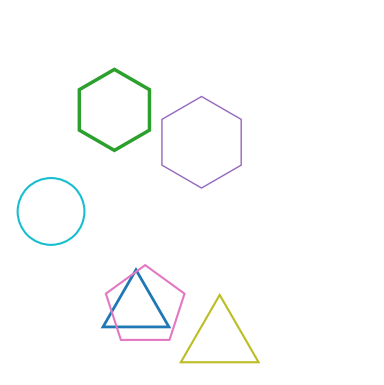[{"shape": "triangle", "thickness": 2, "radius": 0.49, "center": [0.353, 0.2]}, {"shape": "hexagon", "thickness": 2.5, "radius": 0.53, "center": [0.297, 0.715]}, {"shape": "hexagon", "thickness": 1, "radius": 0.59, "center": [0.524, 0.63]}, {"shape": "pentagon", "thickness": 1.5, "radius": 0.54, "center": [0.377, 0.204]}, {"shape": "triangle", "thickness": 1.5, "radius": 0.58, "center": [0.571, 0.117]}, {"shape": "circle", "thickness": 1.5, "radius": 0.43, "center": [0.133, 0.451]}]